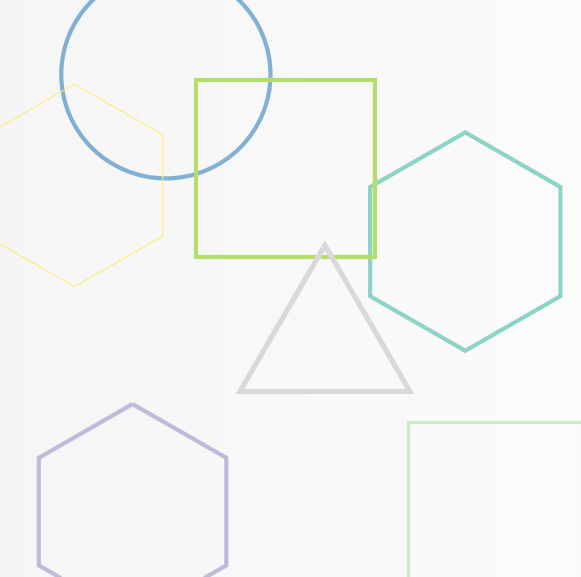[{"shape": "hexagon", "thickness": 2, "radius": 0.95, "center": [0.8, 0.581]}, {"shape": "hexagon", "thickness": 2, "radius": 0.93, "center": [0.228, 0.113]}, {"shape": "circle", "thickness": 2, "radius": 0.9, "center": [0.285, 0.87]}, {"shape": "square", "thickness": 2, "radius": 0.77, "center": [0.492, 0.707]}, {"shape": "triangle", "thickness": 2.5, "radius": 0.84, "center": [0.559, 0.406]}, {"shape": "square", "thickness": 1.5, "radius": 0.75, "center": [0.851, 0.12]}, {"shape": "hexagon", "thickness": 0.5, "radius": 0.88, "center": [0.128, 0.678]}]